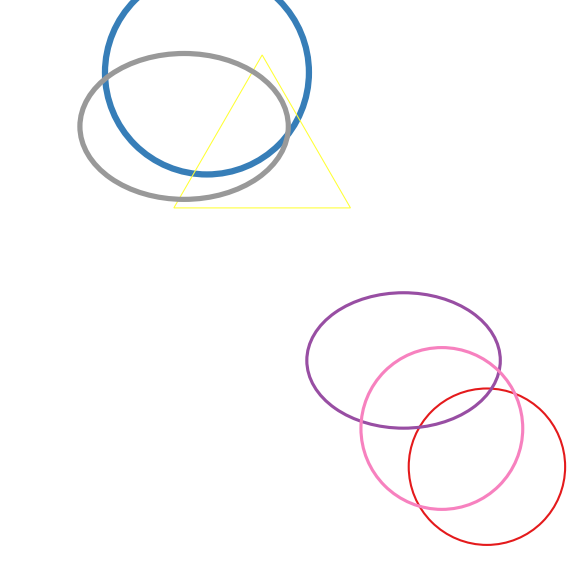[{"shape": "circle", "thickness": 1, "radius": 0.68, "center": [0.843, 0.191]}, {"shape": "circle", "thickness": 3, "radius": 0.88, "center": [0.358, 0.874]}, {"shape": "oval", "thickness": 1.5, "radius": 0.84, "center": [0.699, 0.375]}, {"shape": "triangle", "thickness": 0.5, "radius": 0.88, "center": [0.454, 0.727]}, {"shape": "circle", "thickness": 1.5, "radius": 0.7, "center": [0.765, 0.257]}, {"shape": "oval", "thickness": 2.5, "radius": 0.9, "center": [0.319, 0.78]}]